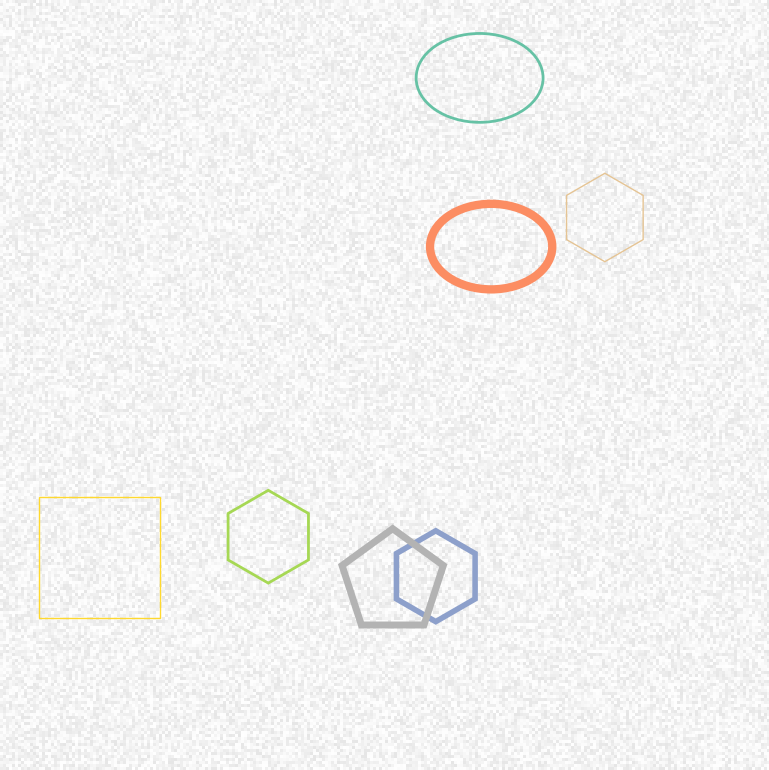[{"shape": "oval", "thickness": 1, "radius": 0.41, "center": [0.623, 0.899]}, {"shape": "oval", "thickness": 3, "radius": 0.4, "center": [0.638, 0.68]}, {"shape": "hexagon", "thickness": 2, "radius": 0.29, "center": [0.566, 0.252]}, {"shape": "hexagon", "thickness": 1, "radius": 0.3, "center": [0.348, 0.303]}, {"shape": "square", "thickness": 0.5, "radius": 0.39, "center": [0.129, 0.276]}, {"shape": "hexagon", "thickness": 0.5, "radius": 0.29, "center": [0.786, 0.718]}, {"shape": "pentagon", "thickness": 2.5, "radius": 0.35, "center": [0.51, 0.244]}]